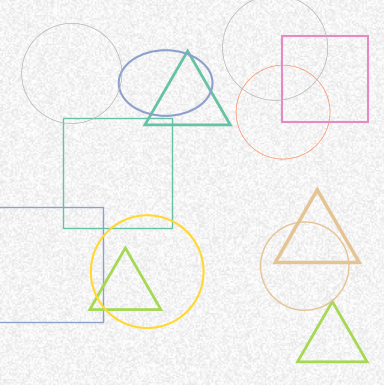[{"shape": "square", "thickness": 1, "radius": 0.71, "center": [0.305, 0.551]}, {"shape": "triangle", "thickness": 2, "radius": 0.64, "center": [0.487, 0.74]}, {"shape": "circle", "thickness": 0.5, "radius": 0.61, "center": [0.735, 0.709]}, {"shape": "square", "thickness": 1, "radius": 0.75, "center": [0.117, 0.312]}, {"shape": "oval", "thickness": 1.5, "radius": 0.61, "center": [0.43, 0.784]}, {"shape": "square", "thickness": 1.5, "radius": 0.56, "center": [0.844, 0.795]}, {"shape": "triangle", "thickness": 2, "radius": 0.53, "center": [0.326, 0.249]}, {"shape": "triangle", "thickness": 2, "radius": 0.52, "center": [0.863, 0.112]}, {"shape": "circle", "thickness": 1.5, "radius": 0.73, "center": [0.382, 0.294]}, {"shape": "circle", "thickness": 1, "radius": 0.57, "center": [0.791, 0.309]}, {"shape": "triangle", "thickness": 2.5, "radius": 0.63, "center": [0.824, 0.381]}, {"shape": "circle", "thickness": 0.5, "radius": 0.65, "center": [0.186, 0.809]}, {"shape": "circle", "thickness": 0.5, "radius": 0.68, "center": [0.715, 0.876]}]